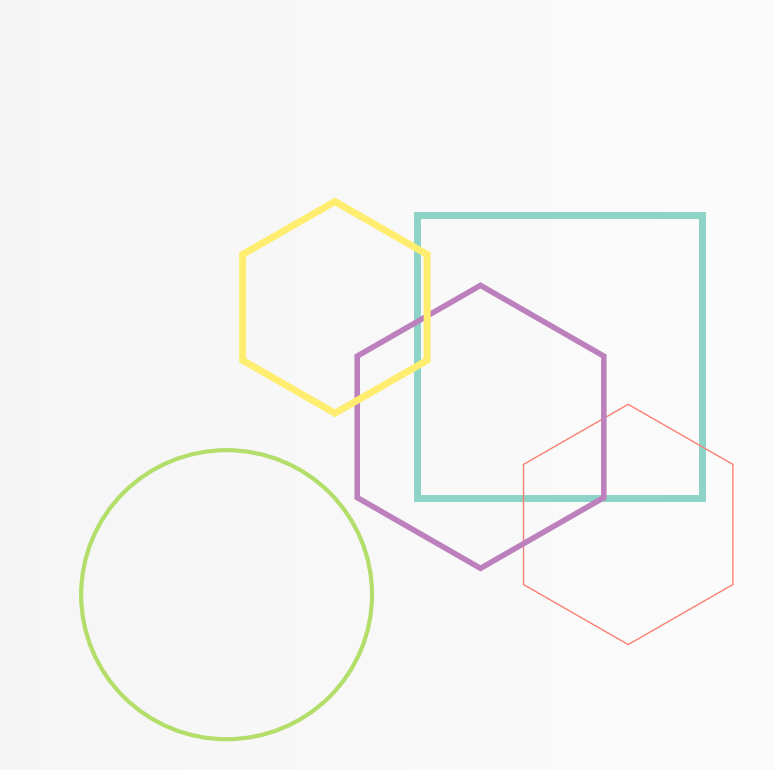[{"shape": "square", "thickness": 2.5, "radius": 0.92, "center": [0.722, 0.537]}, {"shape": "hexagon", "thickness": 0.5, "radius": 0.78, "center": [0.811, 0.319]}, {"shape": "circle", "thickness": 1.5, "radius": 0.94, "center": [0.292, 0.228]}, {"shape": "hexagon", "thickness": 2, "radius": 0.92, "center": [0.62, 0.446]}, {"shape": "hexagon", "thickness": 2.5, "radius": 0.69, "center": [0.432, 0.601]}]